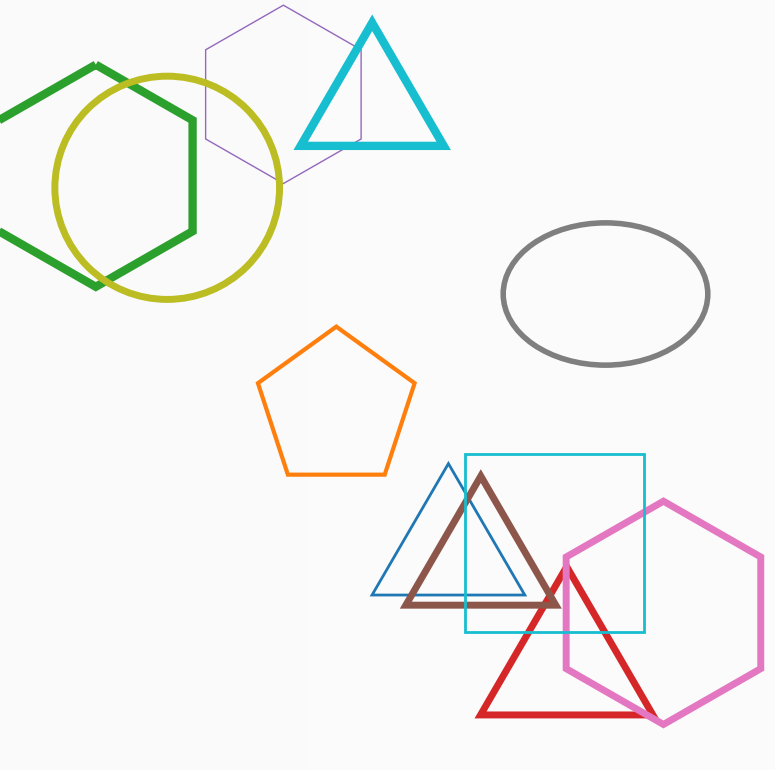[{"shape": "triangle", "thickness": 1, "radius": 0.57, "center": [0.579, 0.284]}, {"shape": "pentagon", "thickness": 1.5, "radius": 0.53, "center": [0.434, 0.47]}, {"shape": "hexagon", "thickness": 3, "radius": 0.72, "center": [0.124, 0.772]}, {"shape": "triangle", "thickness": 2.5, "radius": 0.64, "center": [0.731, 0.136]}, {"shape": "hexagon", "thickness": 0.5, "radius": 0.58, "center": [0.366, 0.877]}, {"shape": "triangle", "thickness": 2.5, "radius": 0.56, "center": [0.62, 0.27]}, {"shape": "hexagon", "thickness": 2.5, "radius": 0.72, "center": [0.856, 0.204]}, {"shape": "oval", "thickness": 2, "radius": 0.66, "center": [0.781, 0.618]}, {"shape": "circle", "thickness": 2.5, "radius": 0.72, "center": [0.216, 0.756]}, {"shape": "triangle", "thickness": 3, "radius": 0.53, "center": [0.48, 0.864]}, {"shape": "square", "thickness": 1, "radius": 0.58, "center": [0.716, 0.295]}]